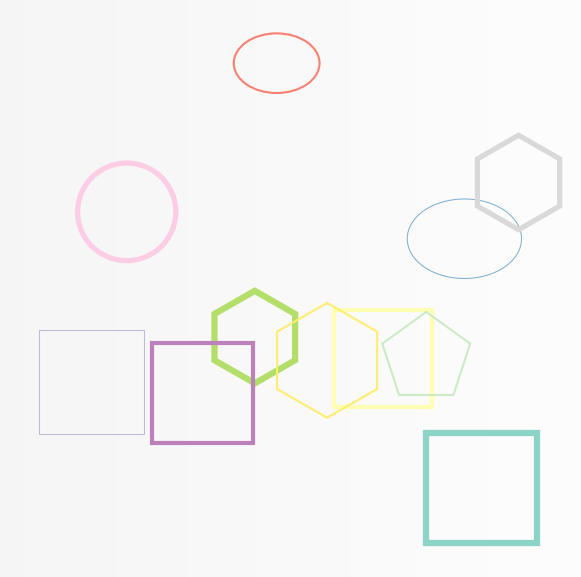[{"shape": "square", "thickness": 3, "radius": 0.48, "center": [0.828, 0.155]}, {"shape": "square", "thickness": 2, "radius": 0.42, "center": [0.659, 0.378]}, {"shape": "square", "thickness": 0.5, "radius": 0.45, "center": [0.157, 0.338]}, {"shape": "oval", "thickness": 1, "radius": 0.37, "center": [0.476, 0.89]}, {"shape": "oval", "thickness": 0.5, "radius": 0.49, "center": [0.799, 0.586]}, {"shape": "hexagon", "thickness": 3, "radius": 0.4, "center": [0.438, 0.415]}, {"shape": "circle", "thickness": 2.5, "radius": 0.42, "center": [0.218, 0.632]}, {"shape": "hexagon", "thickness": 2.5, "radius": 0.41, "center": [0.892, 0.683]}, {"shape": "square", "thickness": 2, "radius": 0.43, "center": [0.348, 0.319]}, {"shape": "pentagon", "thickness": 1, "radius": 0.4, "center": [0.733, 0.38]}, {"shape": "hexagon", "thickness": 1, "radius": 0.5, "center": [0.563, 0.375]}]